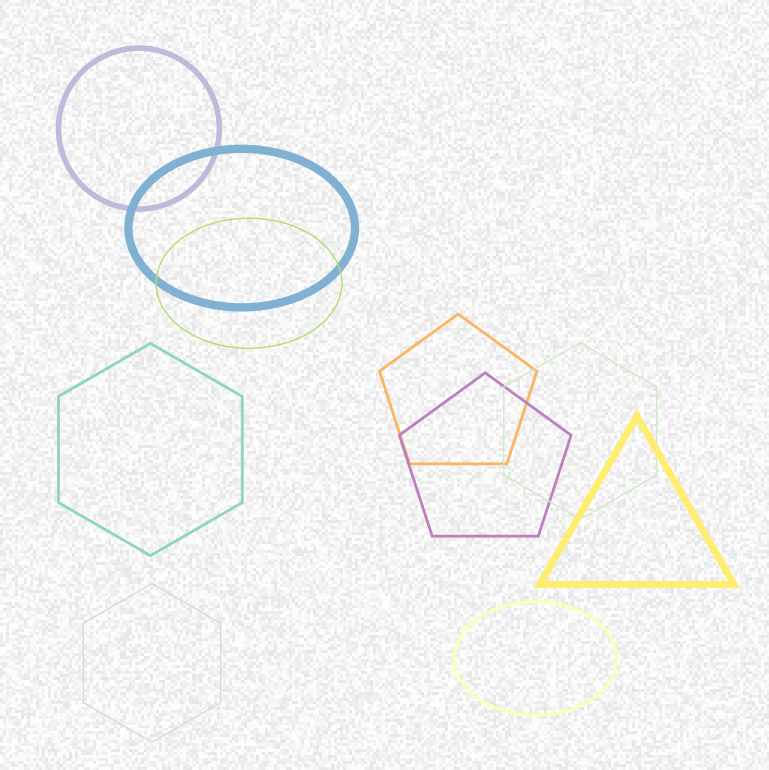[{"shape": "hexagon", "thickness": 1, "radius": 0.69, "center": [0.195, 0.416]}, {"shape": "oval", "thickness": 1, "radius": 0.53, "center": [0.696, 0.145]}, {"shape": "circle", "thickness": 2, "radius": 0.52, "center": [0.18, 0.833]}, {"shape": "oval", "thickness": 3, "radius": 0.74, "center": [0.314, 0.704]}, {"shape": "pentagon", "thickness": 1, "radius": 0.54, "center": [0.595, 0.485]}, {"shape": "oval", "thickness": 0.5, "radius": 0.6, "center": [0.323, 0.632]}, {"shape": "hexagon", "thickness": 0.5, "radius": 0.51, "center": [0.197, 0.139]}, {"shape": "pentagon", "thickness": 1, "radius": 0.59, "center": [0.63, 0.399]}, {"shape": "hexagon", "thickness": 0.5, "radius": 0.57, "center": [0.753, 0.44]}, {"shape": "triangle", "thickness": 2.5, "radius": 0.73, "center": [0.827, 0.314]}]